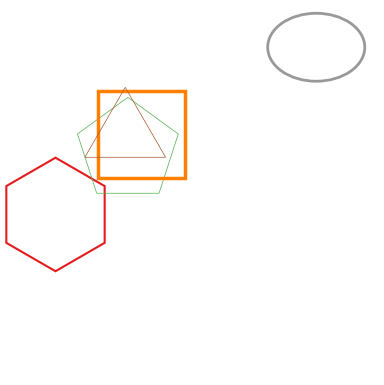[{"shape": "hexagon", "thickness": 1.5, "radius": 0.74, "center": [0.144, 0.443]}, {"shape": "pentagon", "thickness": 0.5, "radius": 0.69, "center": [0.332, 0.609]}, {"shape": "square", "thickness": 2.5, "radius": 0.57, "center": [0.367, 0.651]}, {"shape": "triangle", "thickness": 0.5, "radius": 0.61, "center": [0.325, 0.652]}, {"shape": "oval", "thickness": 2, "radius": 0.63, "center": [0.821, 0.877]}]